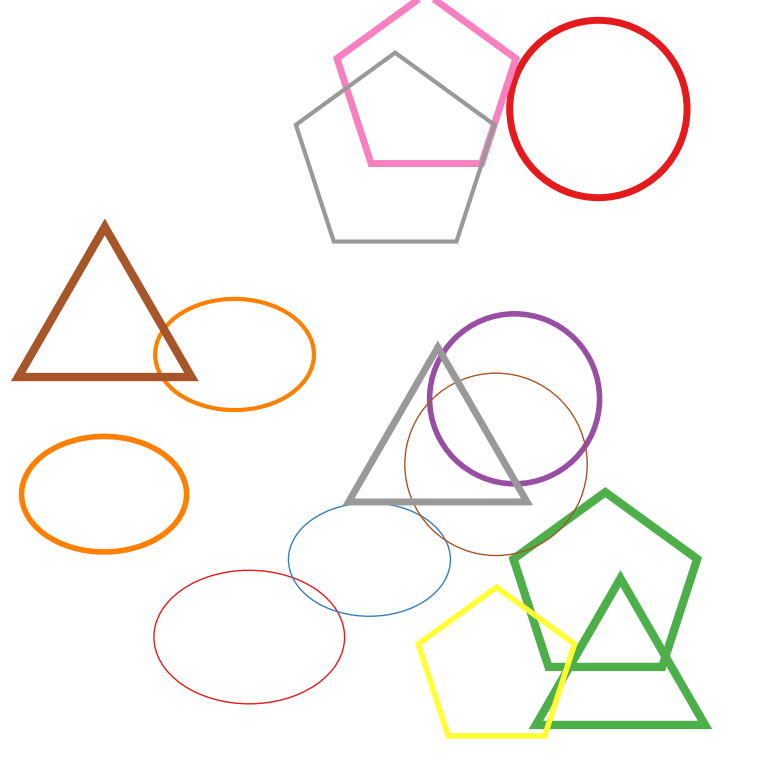[{"shape": "oval", "thickness": 0.5, "radius": 0.62, "center": [0.324, 0.173]}, {"shape": "circle", "thickness": 2.5, "radius": 0.58, "center": [0.777, 0.858]}, {"shape": "oval", "thickness": 0.5, "radius": 0.53, "center": [0.48, 0.273]}, {"shape": "pentagon", "thickness": 3, "radius": 0.63, "center": [0.786, 0.235]}, {"shape": "triangle", "thickness": 3, "radius": 0.63, "center": [0.806, 0.122]}, {"shape": "circle", "thickness": 2, "radius": 0.55, "center": [0.668, 0.482]}, {"shape": "oval", "thickness": 1.5, "radius": 0.52, "center": [0.305, 0.54]}, {"shape": "oval", "thickness": 2, "radius": 0.54, "center": [0.135, 0.358]}, {"shape": "pentagon", "thickness": 2, "radius": 0.53, "center": [0.645, 0.131]}, {"shape": "circle", "thickness": 0.5, "radius": 0.59, "center": [0.644, 0.397]}, {"shape": "triangle", "thickness": 3, "radius": 0.65, "center": [0.136, 0.575]}, {"shape": "pentagon", "thickness": 2.5, "radius": 0.61, "center": [0.554, 0.886]}, {"shape": "triangle", "thickness": 2.5, "radius": 0.67, "center": [0.569, 0.415]}, {"shape": "pentagon", "thickness": 1.5, "radius": 0.68, "center": [0.513, 0.796]}]